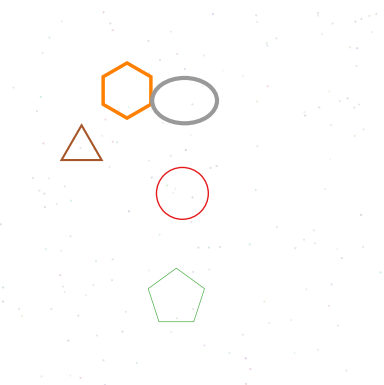[{"shape": "circle", "thickness": 1, "radius": 0.34, "center": [0.474, 0.498]}, {"shape": "pentagon", "thickness": 0.5, "radius": 0.38, "center": [0.458, 0.227]}, {"shape": "hexagon", "thickness": 2.5, "radius": 0.36, "center": [0.33, 0.765]}, {"shape": "triangle", "thickness": 1.5, "radius": 0.3, "center": [0.212, 0.614]}, {"shape": "oval", "thickness": 3, "radius": 0.42, "center": [0.479, 0.739]}]